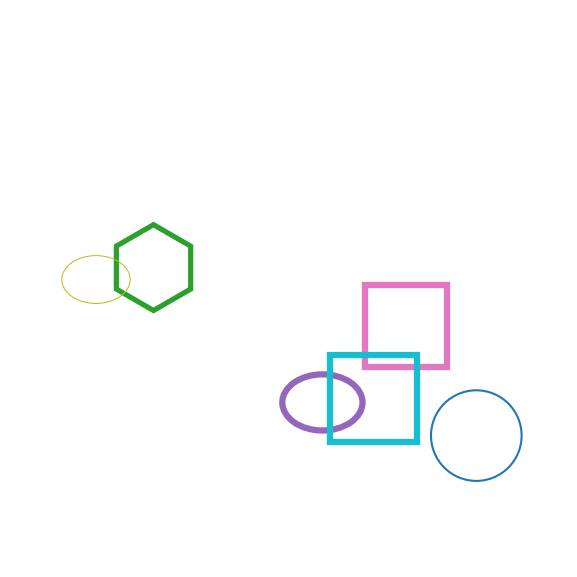[{"shape": "circle", "thickness": 1, "radius": 0.39, "center": [0.825, 0.245]}, {"shape": "hexagon", "thickness": 2.5, "radius": 0.37, "center": [0.266, 0.536]}, {"shape": "oval", "thickness": 3, "radius": 0.35, "center": [0.558, 0.302]}, {"shape": "square", "thickness": 3, "radius": 0.35, "center": [0.704, 0.434]}, {"shape": "oval", "thickness": 0.5, "radius": 0.3, "center": [0.166, 0.515]}, {"shape": "square", "thickness": 3, "radius": 0.38, "center": [0.647, 0.31]}]